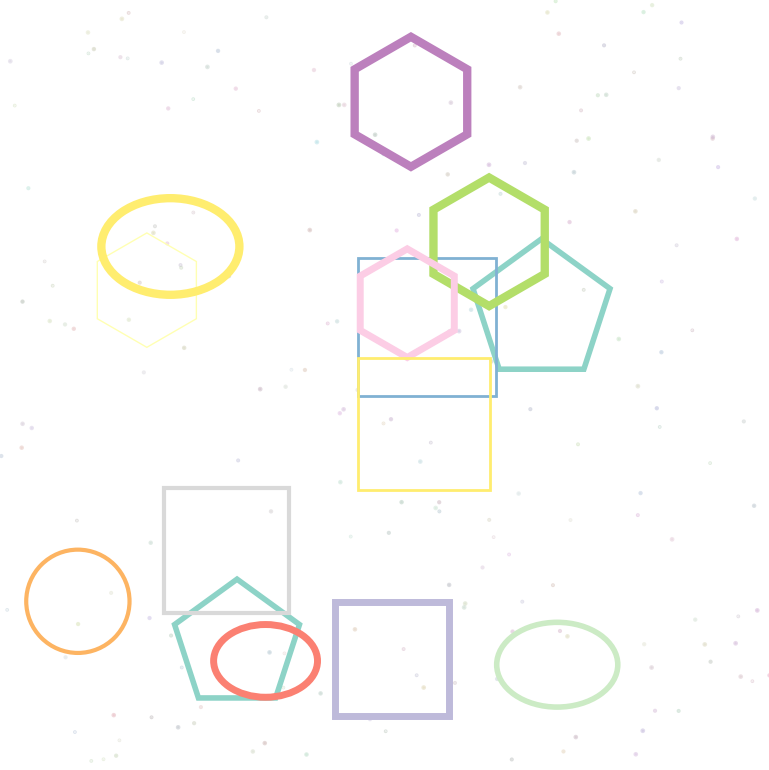[{"shape": "pentagon", "thickness": 2, "radius": 0.47, "center": [0.703, 0.596]}, {"shape": "pentagon", "thickness": 2, "radius": 0.43, "center": [0.308, 0.163]}, {"shape": "hexagon", "thickness": 0.5, "radius": 0.37, "center": [0.191, 0.623]}, {"shape": "square", "thickness": 2.5, "radius": 0.37, "center": [0.509, 0.144]}, {"shape": "oval", "thickness": 2.5, "radius": 0.34, "center": [0.345, 0.142]}, {"shape": "square", "thickness": 1, "radius": 0.45, "center": [0.555, 0.576]}, {"shape": "circle", "thickness": 1.5, "radius": 0.34, "center": [0.101, 0.219]}, {"shape": "hexagon", "thickness": 3, "radius": 0.42, "center": [0.635, 0.686]}, {"shape": "hexagon", "thickness": 2.5, "radius": 0.35, "center": [0.529, 0.606]}, {"shape": "square", "thickness": 1.5, "radius": 0.4, "center": [0.294, 0.285]}, {"shape": "hexagon", "thickness": 3, "radius": 0.42, "center": [0.534, 0.868]}, {"shape": "oval", "thickness": 2, "radius": 0.39, "center": [0.724, 0.137]}, {"shape": "square", "thickness": 1, "radius": 0.43, "center": [0.551, 0.449]}, {"shape": "oval", "thickness": 3, "radius": 0.45, "center": [0.221, 0.68]}]